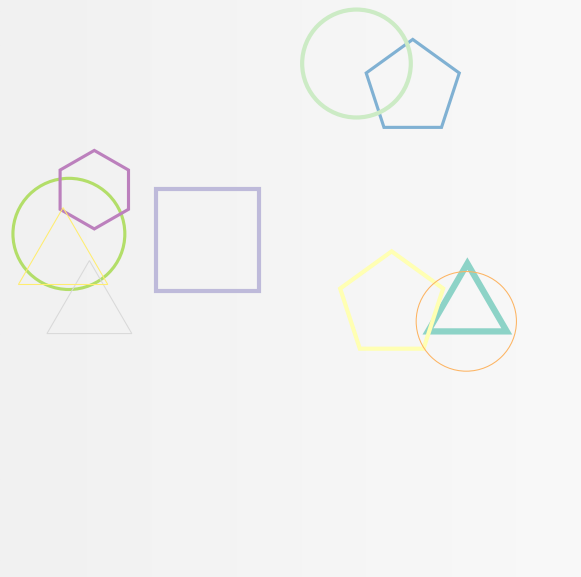[{"shape": "triangle", "thickness": 3, "radius": 0.39, "center": [0.804, 0.464]}, {"shape": "pentagon", "thickness": 2, "radius": 0.47, "center": [0.674, 0.471]}, {"shape": "square", "thickness": 2, "radius": 0.44, "center": [0.357, 0.583]}, {"shape": "pentagon", "thickness": 1.5, "radius": 0.42, "center": [0.71, 0.847]}, {"shape": "circle", "thickness": 0.5, "radius": 0.43, "center": [0.802, 0.443]}, {"shape": "circle", "thickness": 1.5, "radius": 0.48, "center": [0.119, 0.594]}, {"shape": "triangle", "thickness": 0.5, "radius": 0.42, "center": [0.154, 0.464]}, {"shape": "hexagon", "thickness": 1.5, "radius": 0.34, "center": [0.162, 0.671]}, {"shape": "circle", "thickness": 2, "radius": 0.47, "center": [0.613, 0.889]}, {"shape": "triangle", "thickness": 0.5, "radius": 0.44, "center": [0.109, 0.551]}]